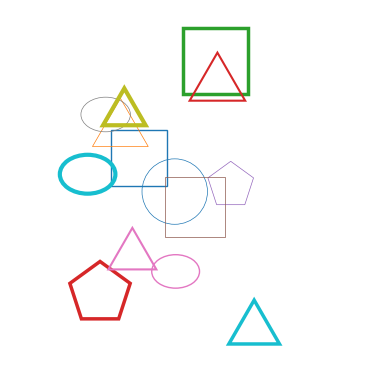[{"shape": "circle", "thickness": 0.5, "radius": 0.43, "center": [0.454, 0.502]}, {"shape": "square", "thickness": 1, "radius": 0.36, "center": [0.362, 0.591]}, {"shape": "triangle", "thickness": 0.5, "radius": 0.42, "center": [0.313, 0.661]}, {"shape": "square", "thickness": 2.5, "radius": 0.42, "center": [0.559, 0.842]}, {"shape": "triangle", "thickness": 1.5, "radius": 0.42, "center": [0.565, 0.78]}, {"shape": "pentagon", "thickness": 2.5, "radius": 0.41, "center": [0.26, 0.238]}, {"shape": "pentagon", "thickness": 0.5, "radius": 0.31, "center": [0.599, 0.519]}, {"shape": "square", "thickness": 0.5, "radius": 0.39, "center": [0.507, 0.462]}, {"shape": "oval", "thickness": 1, "radius": 0.31, "center": [0.456, 0.295]}, {"shape": "triangle", "thickness": 1.5, "radius": 0.36, "center": [0.344, 0.336]}, {"shape": "oval", "thickness": 0.5, "radius": 0.32, "center": [0.274, 0.703]}, {"shape": "triangle", "thickness": 3, "radius": 0.32, "center": [0.323, 0.707]}, {"shape": "triangle", "thickness": 2.5, "radius": 0.38, "center": [0.66, 0.145]}, {"shape": "oval", "thickness": 3, "radius": 0.36, "center": [0.228, 0.547]}]